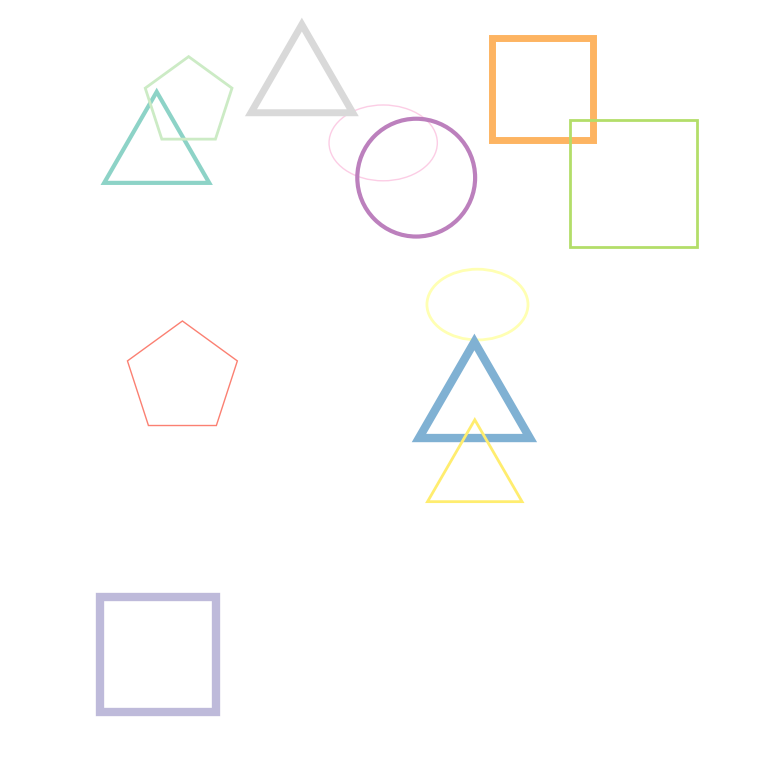[{"shape": "triangle", "thickness": 1.5, "radius": 0.39, "center": [0.203, 0.802]}, {"shape": "oval", "thickness": 1, "radius": 0.33, "center": [0.62, 0.604]}, {"shape": "square", "thickness": 3, "radius": 0.37, "center": [0.205, 0.15]}, {"shape": "pentagon", "thickness": 0.5, "radius": 0.38, "center": [0.237, 0.508]}, {"shape": "triangle", "thickness": 3, "radius": 0.42, "center": [0.616, 0.473]}, {"shape": "square", "thickness": 2.5, "radius": 0.33, "center": [0.705, 0.885]}, {"shape": "square", "thickness": 1, "radius": 0.41, "center": [0.823, 0.762]}, {"shape": "oval", "thickness": 0.5, "radius": 0.35, "center": [0.498, 0.814]}, {"shape": "triangle", "thickness": 2.5, "radius": 0.38, "center": [0.392, 0.892]}, {"shape": "circle", "thickness": 1.5, "radius": 0.38, "center": [0.541, 0.769]}, {"shape": "pentagon", "thickness": 1, "radius": 0.3, "center": [0.245, 0.867]}, {"shape": "triangle", "thickness": 1, "radius": 0.35, "center": [0.617, 0.384]}]